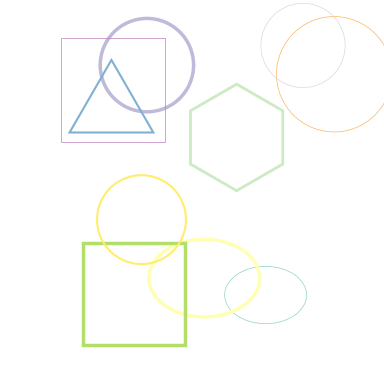[{"shape": "oval", "thickness": 0.5, "radius": 0.53, "center": [0.69, 0.234]}, {"shape": "oval", "thickness": 2.5, "radius": 0.72, "center": [0.531, 0.278]}, {"shape": "circle", "thickness": 2.5, "radius": 0.61, "center": [0.382, 0.831]}, {"shape": "triangle", "thickness": 1.5, "radius": 0.63, "center": [0.289, 0.719]}, {"shape": "circle", "thickness": 0.5, "radius": 0.75, "center": [0.868, 0.807]}, {"shape": "square", "thickness": 2.5, "radius": 0.66, "center": [0.348, 0.236]}, {"shape": "circle", "thickness": 0.5, "radius": 0.55, "center": [0.787, 0.882]}, {"shape": "square", "thickness": 0.5, "radius": 0.68, "center": [0.293, 0.766]}, {"shape": "hexagon", "thickness": 2, "radius": 0.69, "center": [0.615, 0.643]}, {"shape": "circle", "thickness": 1.5, "radius": 0.58, "center": [0.368, 0.43]}]